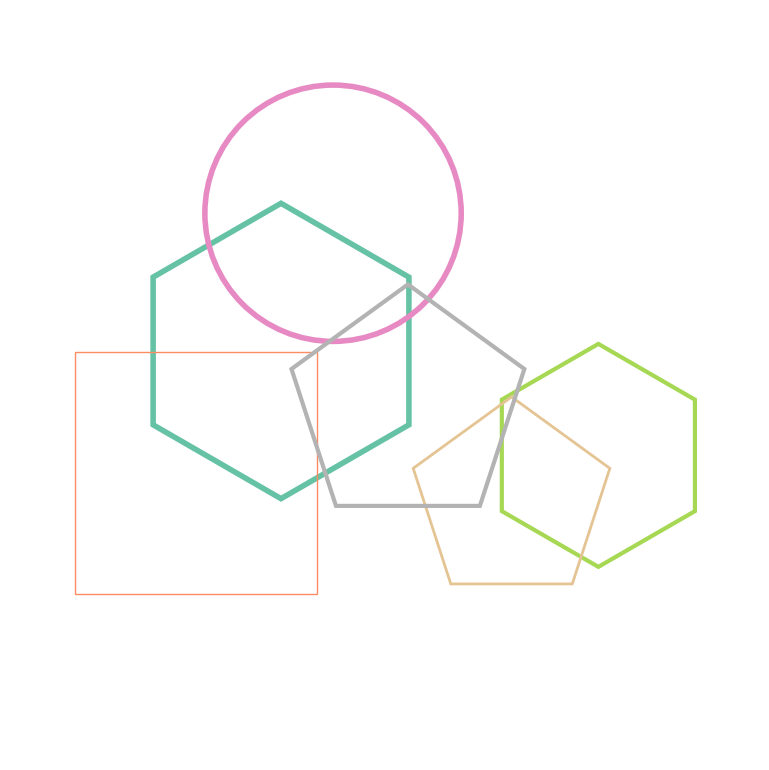[{"shape": "hexagon", "thickness": 2, "radius": 0.96, "center": [0.365, 0.544]}, {"shape": "square", "thickness": 0.5, "radius": 0.78, "center": [0.255, 0.386]}, {"shape": "circle", "thickness": 2, "radius": 0.83, "center": [0.433, 0.723]}, {"shape": "hexagon", "thickness": 1.5, "radius": 0.72, "center": [0.777, 0.409]}, {"shape": "pentagon", "thickness": 1, "radius": 0.67, "center": [0.664, 0.35]}, {"shape": "pentagon", "thickness": 1.5, "radius": 0.8, "center": [0.53, 0.472]}]